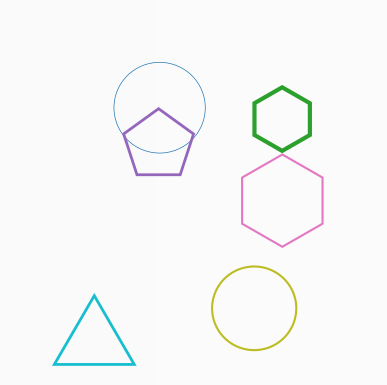[{"shape": "circle", "thickness": 0.5, "radius": 0.59, "center": [0.412, 0.72]}, {"shape": "hexagon", "thickness": 3, "radius": 0.41, "center": [0.728, 0.691]}, {"shape": "pentagon", "thickness": 2, "radius": 0.47, "center": [0.409, 0.623]}, {"shape": "hexagon", "thickness": 1.5, "radius": 0.6, "center": [0.729, 0.479]}, {"shape": "circle", "thickness": 1.5, "radius": 0.54, "center": [0.656, 0.199]}, {"shape": "triangle", "thickness": 2, "radius": 0.6, "center": [0.243, 0.113]}]